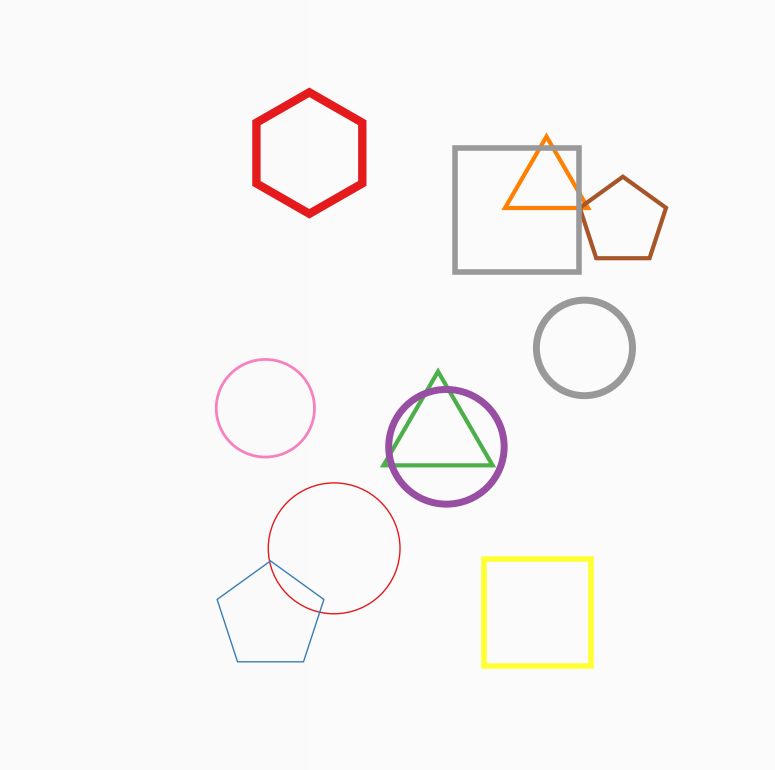[{"shape": "hexagon", "thickness": 3, "radius": 0.39, "center": [0.399, 0.801]}, {"shape": "circle", "thickness": 0.5, "radius": 0.42, "center": [0.431, 0.288]}, {"shape": "pentagon", "thickness": 0.5, "radius": 0.36, "center": [0.349, 0.199]}, {"shape": "triangle", "thickness": 1.5, "radius": 0.41, "center": [0.565, 0.436]}, {"shape": "circle", "thickness": 2.5, "radius": 0.37, "center": [0.576, 0.42]}, {"shape": "triangle", "thickness": 1.5, "radius": 0.31, "center": [0.705, 0.761]}, {"shape": "square", "thickness": 2, "radius": 0.35, "center": [0.693, 0.204]}, {"shape": "pentagon", "thickness": 1.5, "radius": 0.29, "center": [0.804, 0.712]}, {"shape": "circle", "thickness": 1, "radius": 0.32, "center": [0.342, 0.47]}, {"shape": "circle", "thickness": 2.5, "radius": 0.31, "center": [0.754, 0.548]}, {"shape": "square", "thickness": 2, "radius": 0.4, "center": [0.667, 0.727]}]